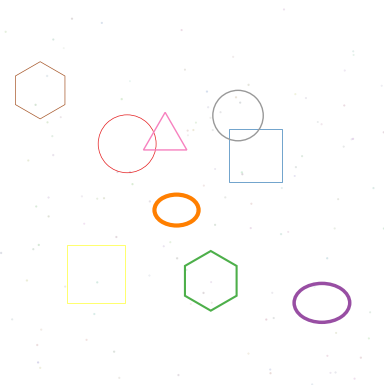[{"shape": "circle", "thickness": 0.5, "radius": 0.38, "center": [0.33, 0.626]}, {"shape": "square", "thickness": 0.5, "radius": 0.34, "center": [0.662, 0.595]}, {"shape": "hexagon", "thickness": 1.5, "radius": 0.39, "center": [0.547, 0.271]}, {"shape": "oval", "thickness": 2.5, "radius": 0.36, "center": [0.836, 0.213]}, {"shape": "oval", "thickness": 3, "radius": 0.29, "center": [0.459, 0.454]}, {"shape": "square", "thickness": 0.5, "radius": 0.38, "center": [0.248, 0.288]}, {"shape": "hexagon", "thickness": 0.5, "radius": 0.37, "center": [0.104, 0.766]}, {"shape": "triangle", "thickness": 1, "radius": 0.33, "center": [0.429, 0.643]}, {"shape": "circle", "thickness": 1, "radius": 0.33, "center": [0.618, 0.7]}]